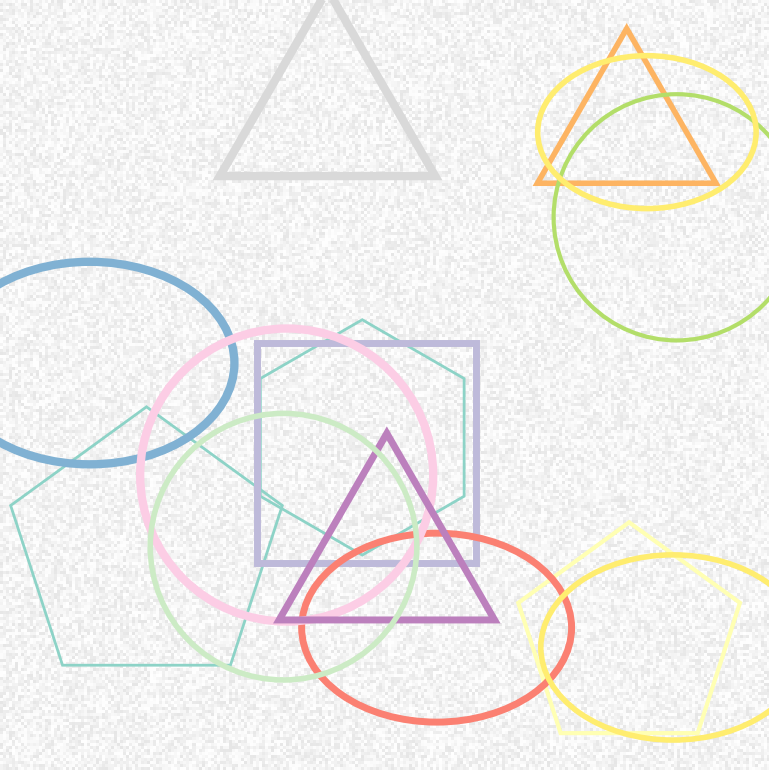[{"shape": "pentagon", "thickness": 1, "radius": 0.93, "center": [0.19, 0.286]}, {"shape": "hexagon", "thickness": 1, "radius": 0.76, "center": [0.47, 0.432]}, {"shape": "pentagon", "thickness": 1.5, "radius": 0.76, "center": [0.817, 0.17]}, {"shape": "square", "thickness": 2.5, "radius": 0.71, "center": [0.476, 0.412]}, {"shape": "oval", "thickness": 2.5, "radius": 0.88, "center": [0.567, 0.185]}, {"shape": "oval", "thickness": 3, "radius": 0.94, "center": [0.117, 0.529]}, {"shape": "triangle", "thickness": 2, "radius": 0.67, "center": [0.814, 0.829]}, {"shape": "circle", "thickness": 1.5, "radius": 0.8, "center": [0.879, 0.718]}, {"shape": "circle", "thickness": 3, "radius": 0.95, "center": [0.372, 0.383]}, {"shape": "triangle", "thickness": 3, "radius": 0.81, "center": [0.425, 0.852]}, {"shape": "triangle", "thickness": 2.5, "radius": 0.81, "center": [0.502, 0.276]}, {"shape": "circle", "thickness": 2, "radius": 0.87, "center": [0.368, 0.29]}, {"shape": "oval", "thickness": 2, "radius": 0.71, "center": [0.84, 0.828]}, {"shape": "oval", "thickness": 2, "radius": 0.86, "center": [0.874, 0.159]}]